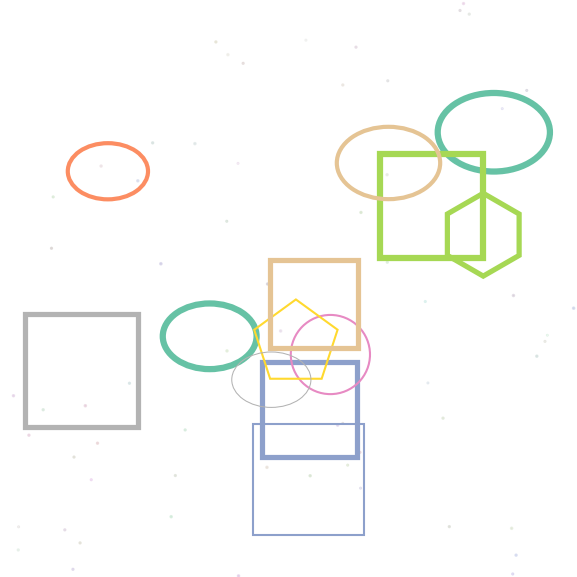[{"shape": "oval", "thickness": 3, "radius": 0.41, "center": [0.363, 0.417]}, {"shape": "oval", "thickness": 3, "radius": 0.49, "center": [0.855, 0.77]}, {"shape": "oval", "thickness": 2, "radius": 0.35, "center": [0.187, 0.703]}, {"shape": "square", "thickness": 1, "radius": 0.48, "center": [0.535, 0.168]}, {"shape": "square", "thickness": 2.5, "radius": 0.41, "center": [0.536, 0.289]}, {"shape": "circle", "thickness": 1, "radius": 0.34, "center": [0.572, 0.385]}, {"shape": "hexagon", "thickness": 2.5, "radius": 0.36, "center": [0.837, 0.593]}, {"shape": "square", "thickness": 3, "radius": 0.45, "center": [0.747, 0.642]}, {"shape": "pentagon", "thickness": 1, "radius": 0.38, "center": [0.512, 0.405]}, {"shape": "oval", "thickness": 2, "radius": 0.45, "center": [0.673, 0.717]}, {"shape": "square", "thickness": 2.5, "radius": 0.38, "center": [0.544, 0.472]}, {"shape": "oval", "thickness": 0.5, "radius": 0.34, "center": [0.47, 0.342]}, {"shape": "square", "thickness": 2.5, "radius": 0.49, "center": [0.142, 0.358]}]